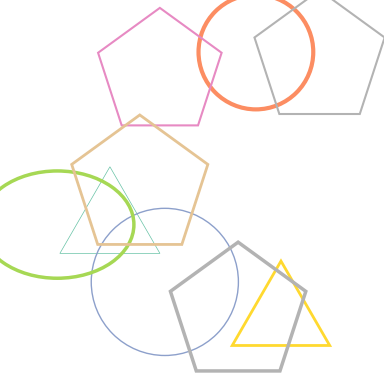[{"shape": "triangle", "thickness": 0.5, "radius": 0.75, "center": [0.285, 0.417]}, {"shape": "circle", "thickness": 3, "radius": 0.75, "center": [0.665, 0.865]}, {"shape": "circle", "thickness": 1, "radius": 0.96, "center": [0.428, 0.268]}, {"shape": "pentagon", "thickness": 1.5, "radius": 0.84, "center": [0.415, 0.811]}, {"shape": "oval", "thickness": 2.5, "radius": 1.0, "center": [0.149, 0.417]}, {"shape": "triangle", "thickness": 2, "radius": 0.73, "center": [0.73, 0.176]}, {"shape": "pentagon", "thickness": 2, "radius": 0.93, "center": [0.363, 0.515]}, {"shape": "pentagon", "thickness": 1.5, "radius": 0.89, "center": [0.83, 0.848]}, {"shape": "pentagon", "thickness": 2.5, "radius": 0.92, "center": [0.618, 0.186]}]